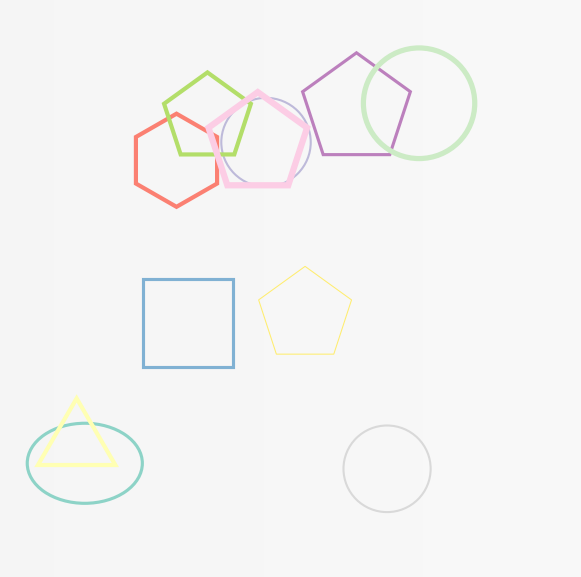[{"shape": "oval", "thickness": 1.5, "radius": 0.5, "center": [0.146, 0.197]}, {"shape": "triangle", "thickness": 2, "radius": 0.38, "center": [0.132, 0.232]}, {"shape": "circle", "thickness": 1, "radius": 0.38, "center": [0.458, 0.753]}, {"shape": "hexagon", "thickness": 2, "radius": 0.4, "center": [0.304, 0.722]}, {"shape": "square", "thickness": 1.5, "radius": 0.38, "center": [0.323, 0.44]}, {"shape": "pentagon", "thickness": 2, "radius": 0.39, "center": [0.357, 0.795]}, {"shape": "pentagon", "thickness": 3, "radius": 0.45, "center": [0.444, 0.75]}, {"shape": "circle", "thickness": 1, "radius": 0.37, "center": [0.666, 0.187]}, {"shape": "pentagon", "thickness": 1.5, "radius": 0.49, "center": [0.613, 0.81]}, {"shape": "circle", "thickness": 2.5, "radius": 0.48, "center": [0.721, 0.82]}, {"shape": "pentagon", "thickness": 0.5, "radius": 0.42, "center": [0.525, 0.454]}]